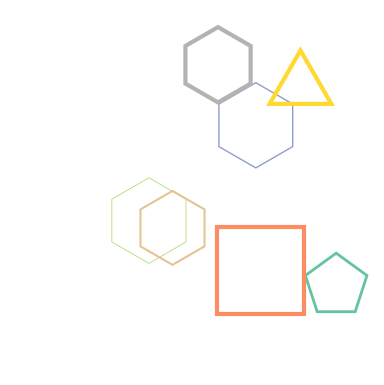[{"shape": "pentagon", "thickness": 2, "radius": 0.42, "center": [0.873, 0.258]}, {"shape": "square", "thickness": 3, "radius": 0.56, "center": [0.676, 0.298]}, {"shape": "hexagon", "thickness": 1, "radius": 0.55, "center": [0.664, 0.675]}, {"shape": "hexagon", "thickness": 0.5, "radius": 0.56, "center": [0.387, 0.427]}, {"shape": "triangle", "thickness": 3, "radius": 0.46, "center": [0.781, 0.776]}, {"shape": "hexagon", "thickness": 1.5, "radius": 0.48, "center": [0.448, 0.408]}, {"shape": "hexagon", "thickness": 3, "radius": 0.49, "center": [0.566, 0.832]}]